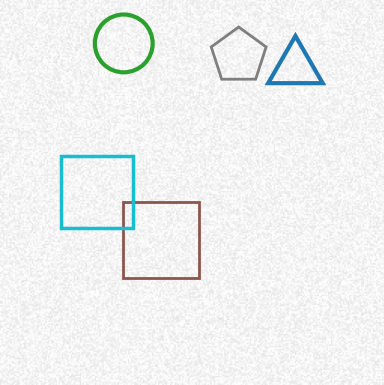[{"shape": "triangle", "thickness": 3, "radius": 0.41, "center": [0.767, 0.825]}, {"shape": "circle", "thickness": 3, "radius": 0.38, "center": [0.321, 0.887]}, {"shape": "square", "thickness": 2, "radius": 0.49, "center": [0.417, 0.378]}, {"shape": "pentagon", "thickness": 2, "radius": 0.37, "center": [0.62, 0.855]}, {"shape": "square", "thickness": 2.5, "radius": 0.47, "center": [0.253, 0.502]}]